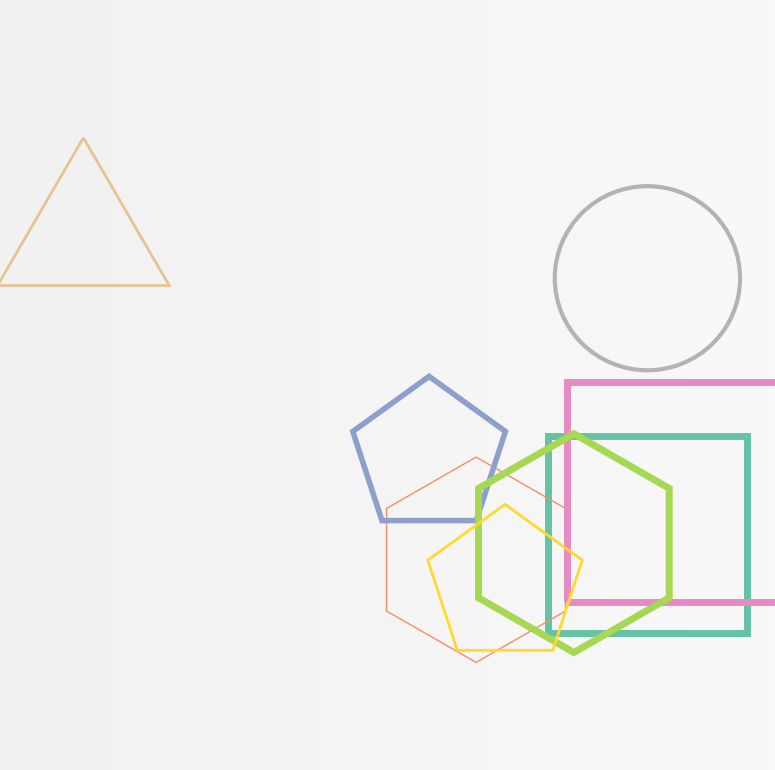[{"shape": "square", "thickness": 2.5, "radius": 0.64, "center": [0.836, 0.306]}, {"shape": "hexagon", "thickness": 0.5, "radius": 0.67, "center": [0.614, 0.273]}, {"shape": "pentagon", "thickness": 2, "radius": 0.52, "center": [0.554, 0.408]}, {"shape": "square", "thickness": 2.5, "radius": 0.72, "center": [0.876, 0.361]}, {"shape": "hexagon", "thickness": 2.5, "radius": 0.71, "center": [0.74, 0.295]}, {"shape": "pentagon", "thickness": 1, "radius": 0.52, "center": [0.652, 0.24]}, {"shape": "triangle", "thickness": 1, "radius": 0.64, "center": [0.108, 0.693]}, {"shape": "circle", "thickness": 1.5, "radius": 0.6, "center": [0.835, 0.639]}]